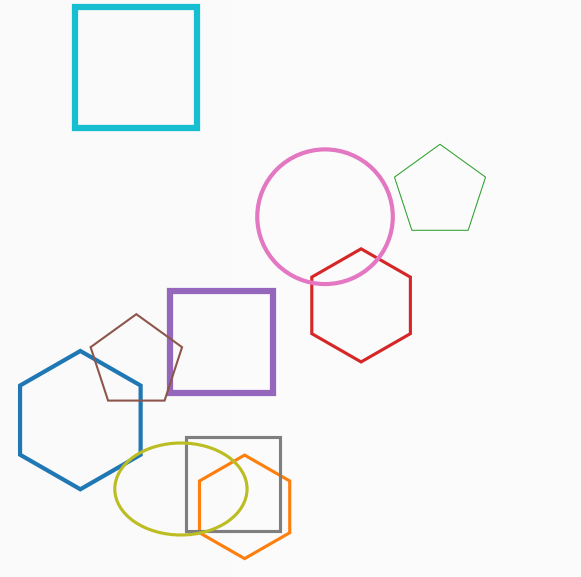[{"shape": "hexagon", "thickness": 2, "radius": 0.6, "center": [0.138, 0.272]}, {"shape": "hexagon", "thickness": 1.5, "radius": 0.45, "center": [0.421, 0.121]}, {"shape": "pentagon", "thickness": 0.5, "radius": 0.41, "center": [0.757, 0.667]}, {"shape": "hexagon", "thickness": 1.5, "radius": 0.49, "center": [0.621, 0.47]}, {"shape": "square", "thickness": 3, "radius": 0.44, "center": [0.381, 0.406]}, {"shape": "pentagon", "thickness": 1, "radius": 0.41, "center": [0.235, 0.372]}, {"shape": "circle", "thickness": 2, "radius": 0.58, "center": [0.559, 0.624]}, {"shape": "square", "thickness": 1.5, "radius": 0.41, "center": [0.401, 0.16]}, {"shape": "oval", "thickness": 1.5, "radius": 0.57, "center": [0.311, 0.152]}, {"shape": "square", "thickness": 3, "radius": 0.52, "center": [0.234, 0.882]}]